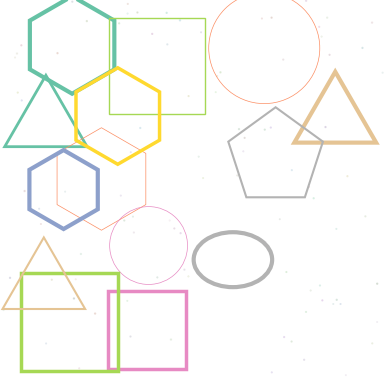[{"shape": "triangle", "thickness": 2, "radius": 0.62, "center": [0.119, 0.681]}, {"shape": "hexagon", "thickness": 3, "radius": 0.63, "center": [0.187, 0.883]}, {"shape": "hexagon", "thickness": 0.5, "radius": 0.67, "center": [0.263, 0.535]}, {"shape": "circle", "thickness": 0.5, "radius": 0.72, "center": [0.686, 0.875]}, {"shape": "hexagon", "thickness": 3, "radius": 0.51, "center": [0.165, 0.508]}, {"shape": "square", "thickness": 2.5, "radius": 0.5, "center": [0.381, 0.143]}, {"shape": "circle", "thickness": 0.5, "radius": 0.51, "center": [0.386, 0.362]}, {"shape": "square", "thickness": 2.5, "radius": 0.63, "center": [0.181, 0.164]}, {"shape": "square", "thickness": 1, "radius": 0.62, "center": [0.408, 0.828]}, {"shape": "hexagon", "thickness": 2.5, "radius": 0.63, "center": [0.306, 0.699]}, {"shape": "triangle", "thickness": 3, "radius": 0.61, "center": [0.871, 0.691]}, {"shape": "triangle", "thickness": 1.5, "radius": 0.62, "center": [0.114, 0.259]}, {"shape": "pentagon", "thickness": 1.5, "radius": 0.65, "center": [0.716, 0.592]}, {"shape": "oval", "thickness": 3, "radius": 0.51, "center": [0.605, 0.326]}]